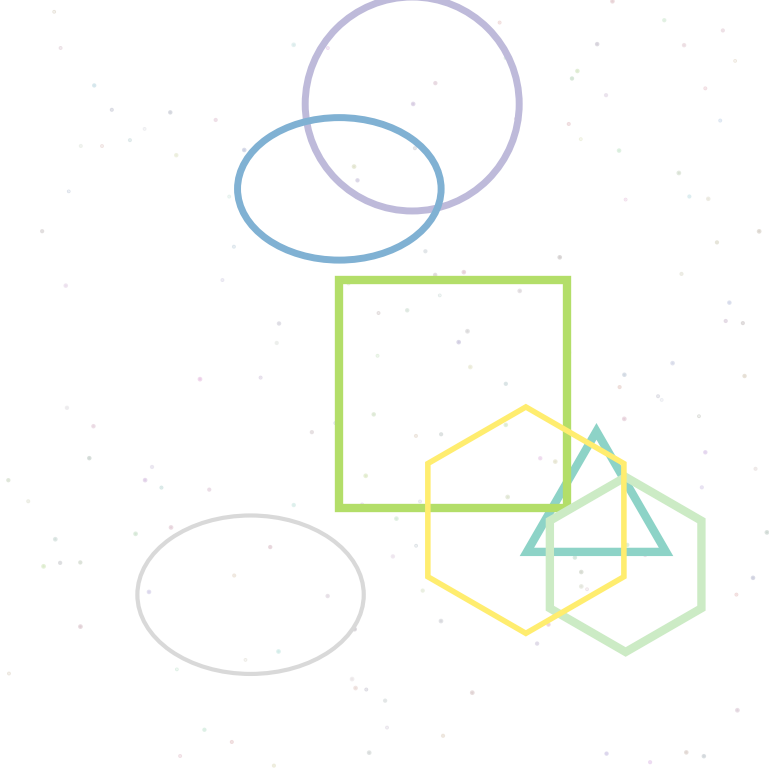[{"shape": "triangle", "thickness": 3, "radius": 0.52, "center": [0.775, 0.335]}, {"shape": "circle", "thickness": 2.5, "radius": 0.69, "center": [0.535, 0.865]}, {"shape": "oval", "thickness": 2.5, "radius": 0.66, "center": [0.441, 0.755]}, {"shape": "square", "thickness": 3, "radius": 0.74, "center": [0.589, 0.489]}, {"shape": "oval", "thickness": 1.5, "radius": 0.73, "center": [0.325, 0.228]}, {"shape": "hexagon", "thickness": 3, "radius": 0.57, "center": [0.813, 0.267]}, {"shape": "hexagon", "thickness": 2, "radius": 0.73, "center": [0.683, 0.324]}]